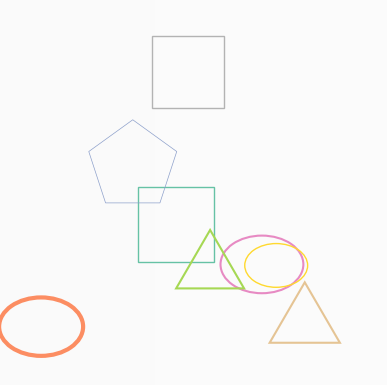[{"shape": "square", "thickness": 1, "radius": 0.48, "center": [0.454, 0.416]}, {"shape": "oval", "thickness": 3, "radius": 0.54, "center": [0.106, 0.152]}, {"shape": "pentagon", "thickness": 0.5, "radius": 0.6, "center": [0.343, 0.57]}, {"shape": "oval", "thickness": 1.5, "radius": 0.53, "center": [0.676, 0.313]}, {"shape": "triangle", "thickness": 1.5, "radius": 0.51, "center": [0.542, 0.301]}, {"shape": "oval", "thickness": 1, "radius": 0.41, "center": [0.713, 0.311]}, {"shape": "triangle", "thickness": 1.5, "radius": 0.52, "center": [0.786, 0.162]}, {"shape": "square", "thickness": 1, "radius": 0.47, "center": [0.485, 0.814]}]